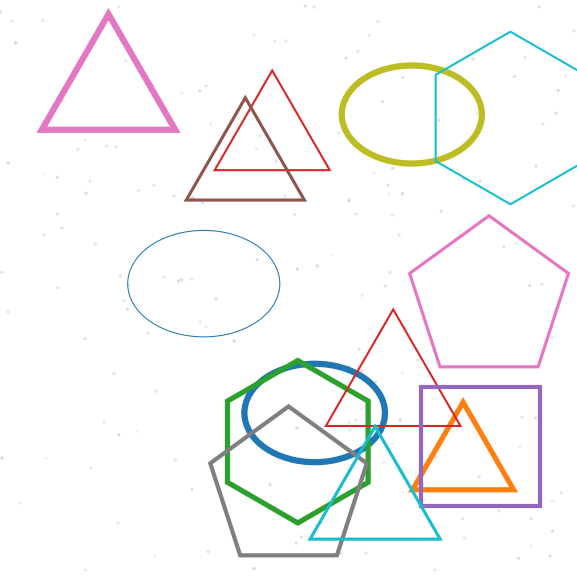[{"shape": "oval", "thickness": 0.5, "radius": 0.66, "center": [0.353, 0.508]}, {"shape": "oval", "thickness": 3, "radius": 0.61, "center": [0.545, 0.284]}, {"shape": "triangle", "thickness": 2.5, "radius": 0.51, "center": [0.802, 0.202]}, {"shape": "hexagon", "thickness": 2.5, "radius": 0.7, "center": [0.516, 0.234]}, {"shape": "triangle", "thickness": 1, "radius": 0.67, "center": [0.681, 0.329]}, {"shape": "triangle", "thickness": 1, "radius": 0.58, "center": [0.471, 0.762]}, {"shape": "square", "thickness": 2, "radius": 0.51, "center": [0.832, 0.226]}, {"shape": "triangle", "thickness": 1.5, "radius": 0.59, "center": [0.425, 0.712]}, {"shape": "pentagon", "thickness": 1.5, "radius": 0.72, "center": [0.847, 0.481]}, {"shape": "triangle", "thickness": 3, "radius": 0.67, "center": [0.188, 0.841]}, {"shape": "pentagon", "thickness": 2, "radius": 0.71, "center": [0.5, 0.153]}, {"shape": "oval", "thickness": 3, "radius": 0.61, "center": [0.713, 0.801]}, {"shape": "triangle", "thickness": 1.5, "radius": 0.65, "center": [0.65, 0.131]}, {"shape": "hexagon", "thickness": 1, "radius": 0.75, "center": [0.884, 0.795]}]